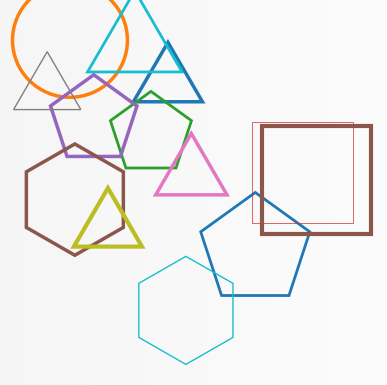[{"shape": "triangle", "thickness": 2.5, "radius": 0.51, "center": [0.433, 0.787]}, {"shape": "pentagon", "thickness": 2, "radius": 0.74, "center": [0.659, 0.352]}, {"shape": "circle", "thickness": 2.5, "radius": 0.74, "center": [0.181, 0.896]}, {"shape": "pentagon", "thickness": 2, "radius": 0.55, "center": [0.39, 0.653]}, {"shape": "square", "thickness": 0.5, "radius": 0.65, "center": [0.781, 0.552]}, {"shape": "pentagon", "thickness": 2.5, "radius": 0.59, "center": [0.242, 0.689]}, {"shape": "hexagon", "thickness": 2.5, "radius": 0.72, "center": [0.193, 0.482]}, {"shape": "square", "thickness": 3, "radius": 0.7, "center": [0.817, 0.532]}, {"shape": "triangle", "thickness": 2.5, "radius": 0.53, "center": [0.494, 0.547]}, {"shape": "triangle", "thickness": 1, "radius": 0.5, "center": [0.122, 0.765]}, {"shape": "triangle", "thickness": 3, "radius": 0.51, "center": [0.278, 0.41]}, {"shape": "hexagon", "thickness": 1, "radius": 0.7, "center": [0.48, 0.194]}, {"shape": "triangle", "thickness": 2, "radius": 0.7, "center": [0.348, 0.884]}]